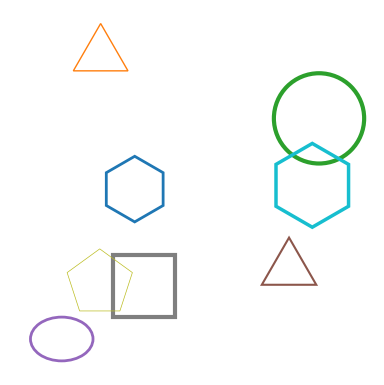[{"shape": "hexagon", "thickness": 2, "radius": 0.43, "center": [0.35, 0.509]}, {"shape": "triangle", "thickness": 1, "radius": 0.41, "center": [0.261, 0.857]}, {"shape": "circle", "thickness": 3, "radius": 0.59, "center": [0.829, 0.693]}, {"shape": "oval", "thickness": 2, "radius": 0.41, "center": [0.16, 0.119]}, {"shape": "triangle", "thickness": 1.5, "radius": 0.41, "center": [0.751, 0.301]}, {"shape": "square", "thickness": 3, "radius": 0.4, "center": [0.375, 0.258]}, {"shape": "pentagon", "thickness": 0.5, "radius": 0.45, "center": [0.259, 0.264]}, {"shape": "hexagon", "thickness": 2.5, "radius": 0.54, "center": [0.811, 0.519]}]